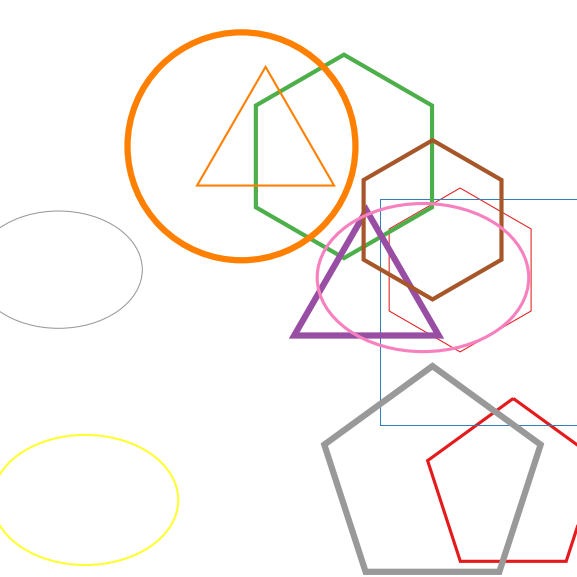[{"shape": "hexagon", "thickness": 0.5, "radius": 0.71, "center": [0.797, 0.532]}, {"shape": "pentagon", "thickness": 1.5, "radius": 0.78, "center": [0.889, 0.153]}, {"shape": "square", "thickness": 0.5, "radius": 0.98, "center": [0.853, 0.459]}, {"shape": "hexagon", "thickness": 2, "radius": 0.88, "center": [0.596, 0.728]}, {"shape": "triangle", "thickness": 3, "radius": 0.72, "center": [0.635, 0.49]}, {"shape": "triangle", "thickness": 1, "radius": 0.69, "center": [0.46, 0.746]}, {"shape": "circle", "thickness": 3, "radius": 0.99, "center": [0.418, 0.746]}, {"shape": "oval", "thickness": 1, "radius": 0.8, "center": [0.148, 0.133]}, {"shape": "hexagon", "thickness": 2, "radius": 0.69, "center": [0.749, 0.619]}, {"shape": "oval", "thickness": 1.5, "radius": 0.92, "center": [0.732, 0.518]}, {"shape": "oval", "thickness": 0.5, "radius": 0.73, "center": [0.101, 0.532]}, {"shape": "pentagon", "thickness": 3, "radius": 0.98, "center": [0.749, 0.168]}]